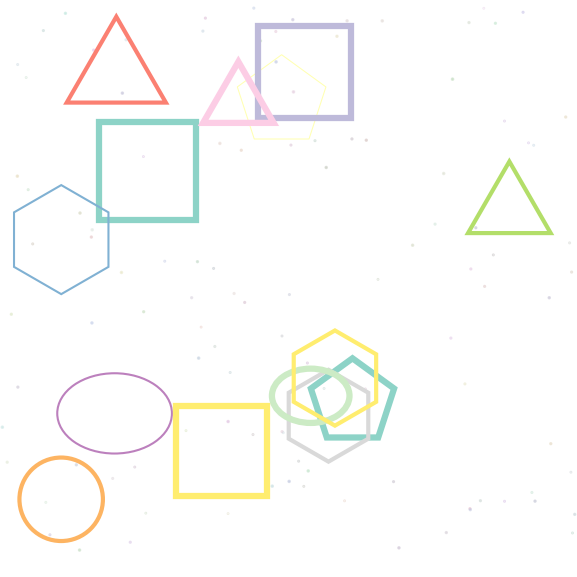[{"shape": "pentagon", "thickness": 3, "radius": 0.38, "center": [0.61, 0.303]}, {"shape": "square", "thickness": 3, "radius": 0.42, "center": [0.255, 0.703]}, {"shape": "pentagon", "thickness": 0.5, "radius": 0.4, "center": [0.488, 0.824]}, {"shape": "square", "thickness": 3, "radius": 0.4, "center": [0.527, 0.874]}, {"shape": "triangle", "thickness": 2, "radius": 0.5, "center": [0.201, 0.871]}, {"shape": "hexagon", "thickness": 1, "radius": 0.47, "center": [0.106, 0.584]}, {"shape": "circle", "thickness": 2, "radius": 0.36, "center": [0.106, 0.135]}, {"shape": "triangle", "thickness": 2, "radius": 0.41, "center": [0.882, 0.637]}, {"shape": "triangle", "thickness": 3, "radius": 0.35, "center": [0.413, 0.822]}, {"shape": "hexagon", "thickness": 2, "radius": 0.4, "center": [0.569, 0.279]}, {"shape": "oval", "thickness": 1, "radius": 0.5, "center": [0.198, 0.283]}, {"shape": "oval", "thickness": 3, "radius": 0.34, "center": [0.538, 0.314]}, {"shape": "hexagon", "thickness": 2, "radius": 0.41, "center": [0.58, 0.344]}, {"shape": "square", "thickness": 3, "radius": 0.39, "center": [0.383, 0.218]}]